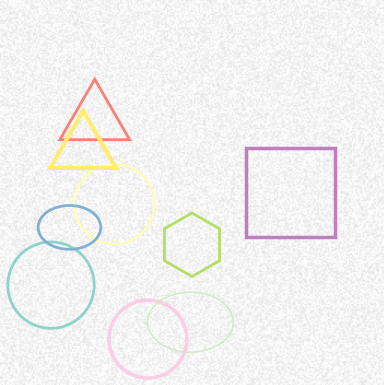[{"shape": "circle", "thickness": 2, "radius": 0.56, "center": [0.132, 0.259]}, {"shape": "circle", "thickness": 1.5, "radius": 0.52, "center": [0.297, 0.47]}, {"shape": "triangle", "thickness": 2, "radius": 0.52, "center": [0.246, 0.69]}, {"shape": "oval", "thickness": 2, "radius": 0.41, "center": [0.18, 0.409]}, {"shape": "hexagon", "thickness": 2, "radius": 0.41, "center": [0.499, 0.364]}, {"shape": "circle", "thickness": 2.5, "radius": 0.51, "center": [0.384, 0.119]}, {"shape": "square", "thickness": 2.5, "radius": 0.58, "center": [0.755, 0.5]}, {"shape": "oval", "thickness": 1, "radius": 0.56, "center": [0.495, 0.163]}, {"shape": "triangle", "thickness": 3, "radius": 0.49, "center": [0.216, 0.613]}]